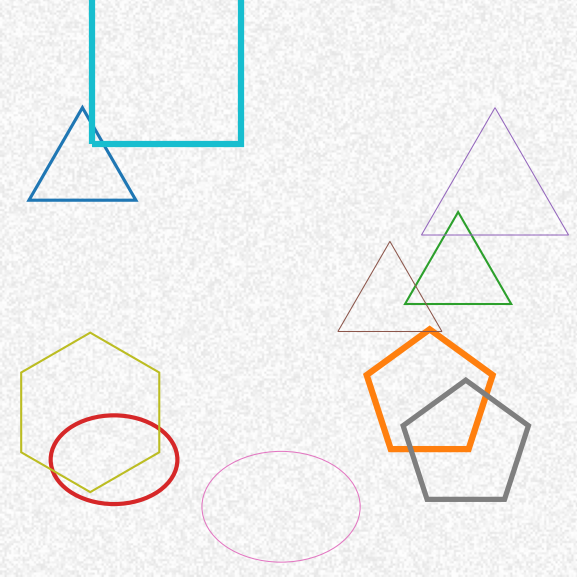[{"shape": "triangle", "thickness": 1.5, "radius": 0.53, "center": [0.143, 0.706]}, {"shape": "pentagon", "thickness": 3, "radius": 0.57, "center": [0.744, 0.314]}, {"shape": "triangle", "thickness": 1, "radius": 0.53, "center": [0.793, 0.526]}, {"shape": "oval", "thickness": 2, "radius": 0.55, "center": [0.197, 0.203]}, {"shape": "triangle", "thickness": 0.5, "radius": 0.74, "center": [0.857, 0.666]}, {"shape": "triangle", "thickness": 0.5, "radius": 0.52, "center": [0.675, 0.477]}, {"shape": "oval", "thickness": 0.5, "radius": 0.69, "center": [0.487, 0.122]}, {"shape": "pentagon", "thickness": 2.5, "radius": 0.57, "center": [0.807, 0.227]}, {"shape": "hexagon", "thickness": 1, "radius": 0.69, "center": [0.156, 0.285]}, {"shape": "square", "thickness": 3, "radius": 0.64, "center": [0.288, 0.878]}]